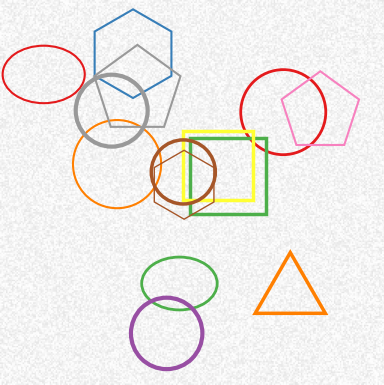[{"shape": "oval", "thickness": 1.5, "radius": 0.53, "center": [0.114, 0.807]}, {"shape": "circle", "thickness": 2, "radius": 0.55, "center": [0.736, 0.709]}, {"shape": "hexagon", "thickness": 1.5, "radius": 0.58, "center": [0.346, 0.861]}, {"shape": "square", "thickness": 2.5, "radius": 0.49, "center": [0.593, 0.544]}, {"shape": "oval", "thickness": 2, "radius": 0.49, "center": [0.466, 0.264]}, {"shape": "circle", "thickness": 3, "radius": 0.46, "center": [0.433, 0.134]}, {"shape": "triangle", "thickness": 2.5, "radius": 0.53, "center": [0.754, 0.239]}, {"shape": "circle", "thickness": 1.5, "radius": 0.57, "center": [0.304, 0.574]}, {"shape": "square", "thickness": 2.5, "radius": 0.45, "center": [0.567, 0.57]}, {"shape": "hexagon", "thickness": 1, "radius": 0.45, "center": [0.478, 0.52]}, {"shape": "circle", "thickness": 2.5, "radius": 0.42, "center": [0.476, 0.553]}, {"shape": "pentagon", "thickness": 1.5, "radius": 0.53, "center": [0.832, 0.709]}, {"shape": "circle", "thickness": 3, "radius": 0.47, "center": [0.29, 0.713]}, {"shape": "pentagon", "thickness": 1.5, "radius": 0.59, "center": [0.357, 0.766]}]